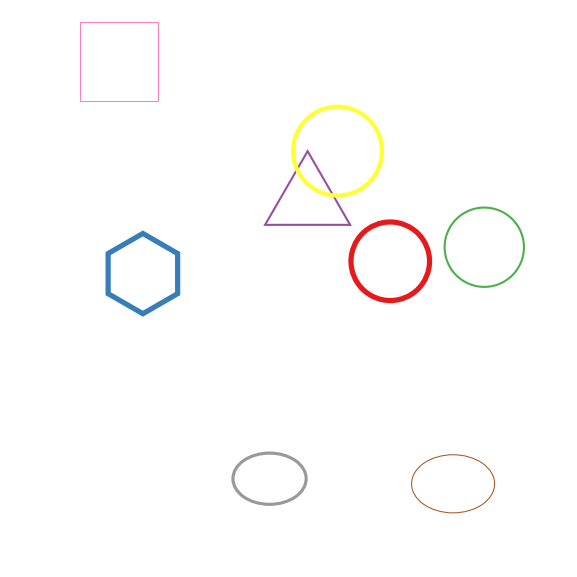[{"shape": "circle", "thickness": 2.5, "radius": 0.34, "center": [0.676, 0.547]}, {"shape": "hexagon", "thickness": 2.5, "radius": 0.35, "center": [0.247, 0.525]}, {"shape": "circle", "thickness": 1, "radius": 0.34, "center": [0.839, 0.571]}, {"shape": "triangle", "thickness": 1, "radius": 0.43, "center": [0.533, 0.652]}, {"shape": "circle", "thickness": 2, "radius": 0.38, "center": [0.585, 0.737]}, {"shape": "oval", "thickness": 0.5, "radius": 0.36, "center": [0.785, 0.161]}, {"shape": "square", "thickness": 0.5, "radius": 0.34, "center": [0.206, 0.893]}, {"shape": "oval", "thickness": 1.5, "radius": 0.32, "center": [0.467, 0.17]}]